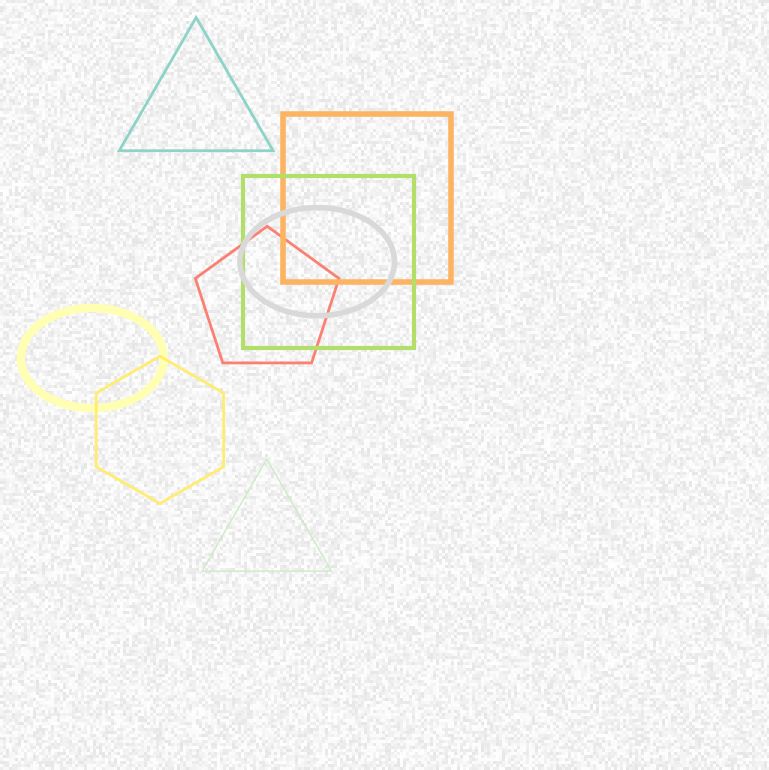[{"shape": "triangle", "thickness": 1, "radius": 0.58, "center": [0.255, 0.862]}, {"shape": "oval", "thickness": 3, "radius": 0.46, "center": [0.12, 0.535]}, {"shape": "pentagon", "thickness": 1, "radius": 0.49, "center": [0.347, 0.608]}, {"shape": "square", "thickness": 2, "radius": 0.54, "center": [0.476, 0.743]}, {"shape": "square", "thickness": 1.5, "radius": 0.56, "center": [0.427, 0.66]}, {"shape": "oval", "thickness": 2, "radius": 0.5, "center": [0.412, 0.66]}, {"shape": "triangle", "thickness": 0.5, "radius": 0.49, "center": [0.346, 0.307]}, {"shape": "hexagon", "thickness": 1, "radius": 0.48, "center": [0.208, 0.442]}]